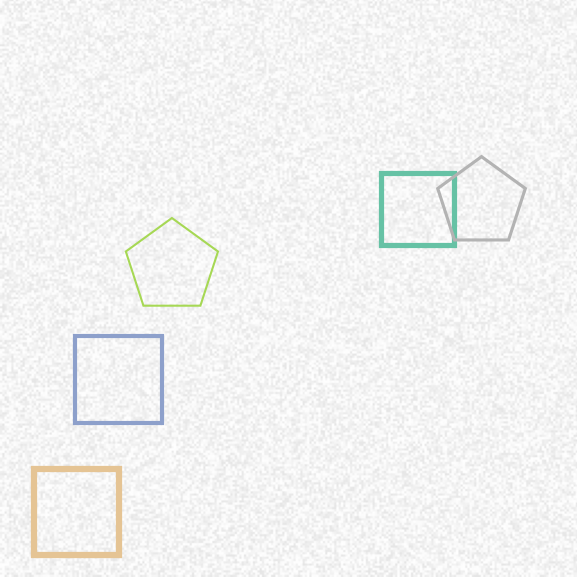[{"shape": "square", "thickness": 2.5, "radius": 0.31, "center": [0.723, 0.637]}, {"shape": "square", "thickness": 2, "radius": 0.38, "center": [0.205, 0.343]}, {"shape": "pentagon", "thickness": 1, "radius": 0.42, "center": [0.298, 0.538]}, {"shape": "square", "thickness": 3, "radius": 0.37, "center": [0.133, 0.112]}, {"shape": "pentagon", "thickness": 1.5, "radius": 0.4, "center": [0.834, 0.648]}]